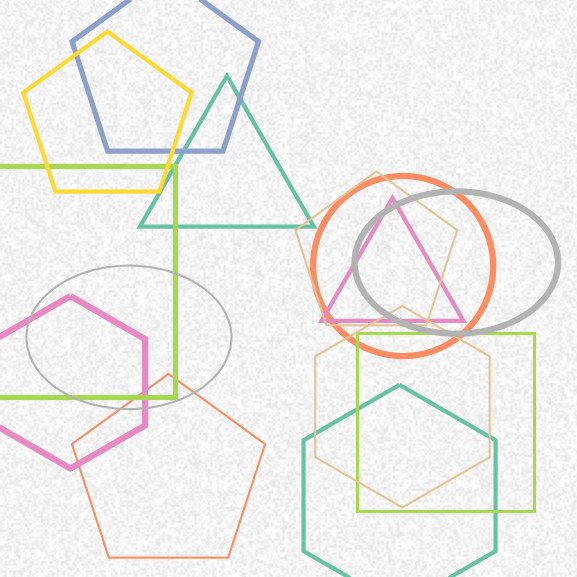[{"shape": "hexagon", "thickness": 2, "radius": 0.96, "center": [0.692, 0.141]}, {"shape": "triangle", "thickness": 2, "radius": 0.87, "center": [0.393, 0.694]}, {"shape": "circle", "thickness": 3, "radius": 0.78, "center": [0.698, 0.539]}, {"shape": "pentagon", "thickness": 1, "radius": 0.88, "center": [0.292, 0.176]}, {"shape": "pentagon", "thickness": 2.5, "radius": 0.85, "center": [0.286, 0.875]}, {"shape": "hexagon", "thickness": 3, "radius": 0.75, "center": [0.122, 0.337]}, {"shape": "triangle", "thickness": 2, "radius": 0.71, "center": [0.68, 0.514]}, {"shape": "square", "thickness": 1.5, "radius": 0.77, "center": [0.771, 0.268]}, {"shape": "square", "thickness": 2.5, "radius": 1.0, "center": [0.103, 0.511]}, {"shape": "pentagon", "thickness": 2, "radius": 0.77, "center": [0.186, 0.791]}, {"shape": "pentagon", "thickness": 1, "radius": 0.74, "center": [0.652, 0.555]}, {"shape": "hexagon", "thickness": 1, "radius": 0.87, "center": [0.697, 0.295]}, {"shape": "oval", "thickness": 1, "radius": 0.89, "center": [0.223, 0.415]}, {"shape": "oval", "thickness": 3, "radius": 0.88, "center": [0.79, 0.544]}]